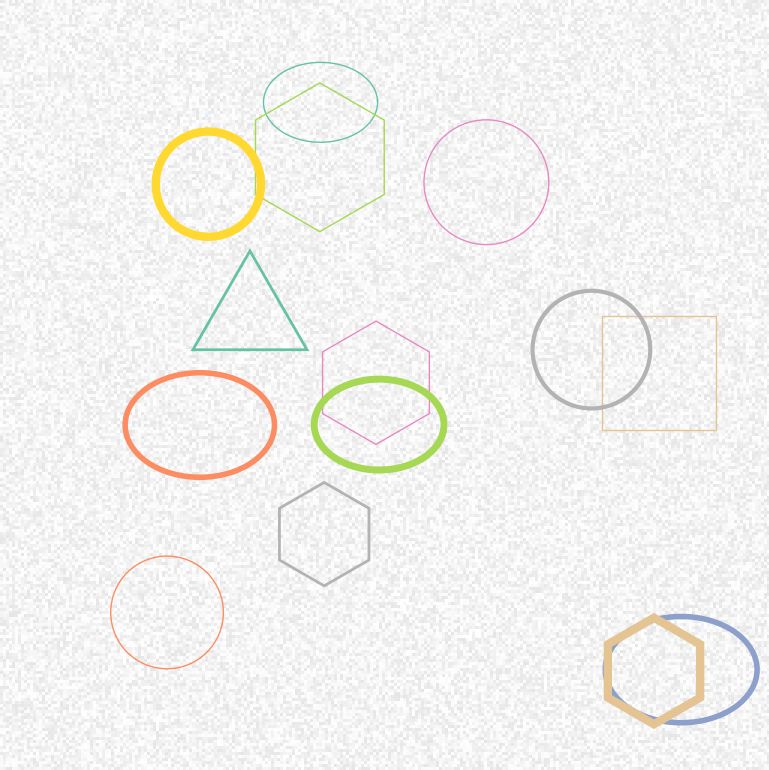[{"shape": "oval", "thickness": 0.5, "radius": 0.37, "center": [0.416, 0.867]}, {"shape": "triangle", "thickness": 1, "radius": 0.43, "center": [0.325, 0.589]}, {"shape": "circle", "thickness": 0.5, "radius": 0.37, "center": [0.217, 0.205]}, {"shape": "oval", "thickness": 2, "radius": 0.48, "center": [0.26, 0.448]}, {"shape": "oval", "thickness": 2, "radius": 0.49, "center": [0.885, 0.13]}, {"shape": "circle", "thickness": 0.5, "radius": 0.41, "center": [0.632, 0.763]}, {"shape": "hexagon", "thickness": 0.5, "radius": 0.4, "center": [0.488, 0.503]}, {"shape": "oval", "thickness": 2.5, "radius": 0.42, "center": [0.492, 0.449]}, {"shape": "hexagon", "thickness": 0.5, "radius": 0.48, "center": [0.415, 0.796]}, {"shape": "circle", "thickness": 3, "radius": 0.34, "center": [0.271, 0.761]}, {"shape": "hexagon", "thickness": 3, "radius": 0.35, "center": [0.849, 0.129]}, {"shape": "square", "thickness": 0.5, "radius": 0.37, "center": [0.856, 0.516]}, {"shape": "circle", "thickness": 1.5, "radius": 0.38, "center": [0.768, 0.546]}, {"shape": "hexagon", "thickness": 1, "radius": 0.34, "center": [0.421, 0.306]}]